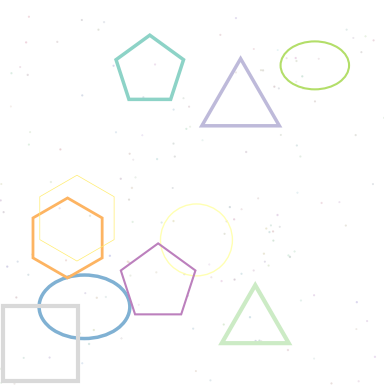[{"shape": "pentagon", "thickness": 2.5, "radius": 0.46, "center": [0.389, 0.816]}, {"shape": "circle", "thickness": 1, "radius": 0.47, "center": [0.51, 0.377]}, {"shape": "triangle", "thickness": 2.5, "radius": 0.58, "center": [0.625, 0.731]}, {"shape": "oval", "thickness": 2.5, "radius": 0.59, "center": [0.219, 0.203]}, {"shape": "hexagon", "thickness": 2, "radius": 0.52, "center": [0.176, 0.382]}, {"shape": "oval", "thickness": 1.5, "radius": 0.44, "center": [0.818, 0.83]}, {"shape": "square", "thickness": 3, "radius": 0.49, "center": [0.105, 0.108]}, {"shape": "pentagon", "thickness": 1.5, "radius": 0.51, "center": [0.411, 0.266]}, {"shape": "triangle", "thickness": 3, "radius": 0.5, "center": [0.663, 0.159]}, {"shape": "hexagon", "thickness": 0.5, "radius": 0.56, "center": [0.2, 0.433]}]